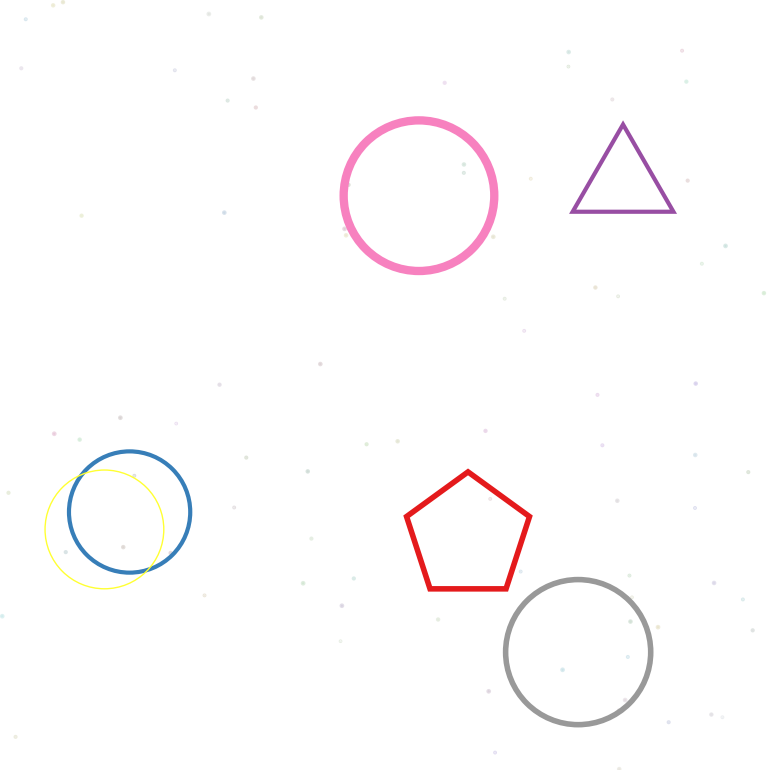[{"shape": "pentagon", "thickness": 2, "radius": 0.42, "center": [0.608, 0.303]}, {"shape": "circle", "thickness": 1.5, "radius": 0.39, "center": [0.168, 0.335]}, {"shape": "triangle", "thickness": 1.5, "radius": 0.38, "center": [0.809, 0.763]}, {"shape": "circle", "thickness": 0.5, "radius": 0.39, "center": [0.136, 0.312]}, {"shape": "circle", "thickness": 3, "radius": 0.49, "center": [0.544, 0.746]}, {"shape": "circle", "thickness": 2, "radius": 0.47, "center": [0.751, 0.153]}]